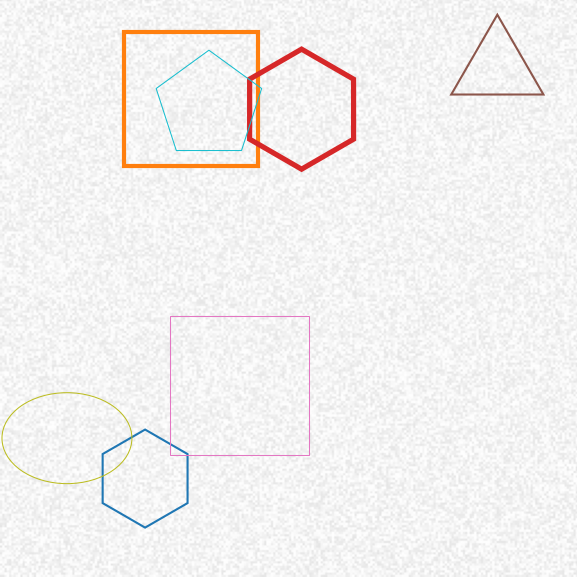[{"shape": "hexagon", "thickness": 1, "radius": 0.42, "center": [0.251, 0.17]}, {"shape": "square", "thickness": 2, "radius": 0.58, "center": [0.331, 0.828]}, {"shape": "hexagon", "thickness": 2.5, "radius": 0.52, "center": [0.522, 0.81]}, {"shape": "triangle", "thickness": 1, "radius": 0.46, "center": [0.861, 0.882]}, {"shape": "square", "thickness": 0.5, "radius": 0.6, "center": [0.415, 0.331]}, {"shape": "oval", "thickness": 0.5, "radius": 0.56, "center": [0.116, 0.24]}, {"shape": "pentagon", "thickness": 0.5, "radius": 0.48, "center": [0.362, 0.816]}]